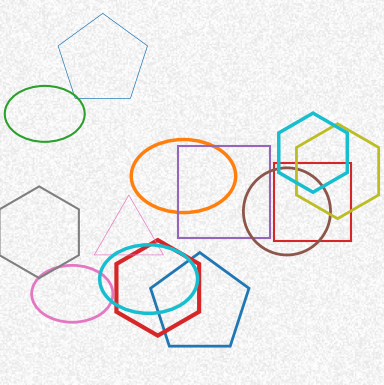[{"shape": "pentagon", "thickness": 2, "radius": 0.67, "center": [0.519, 0.21]}, {"shape": "pentagon", "thickness": 0.5, "radius": 0.61, "center": [0.267, 0.843]}, {"shape": "oval", "thickness": 2.5, "radius": 0.68, "center": [0.477, 0.543]}, {"shape": "oval", "thickness": 1.5, "radius": 0.52, "center": [0.116, 0.704]}, {"shape": "square", "thickness": 1.5, "radius": 0.5, "center": [0.812, 0.475]}, {"shape": "hexagon", "thickness": 3, "radius": 0.62, "center": [0.41, 0.252]}, {"shape": "square", "thickness": 1.5, "radius": 0.6, "center": [0.581, 0.502]}, {"shape": "circle", "thickness": 2, "radius": 0.57, "center": [0.745, 0.451]}, {"shape": "oval", "thickness": 2, "radius": 0.53, "center": [0.188, 0.237]}, {"shape": "triangle", "thickness": 0.5, "radius": 0.52, "center": [0.335, 0.39]}, {"shape": "hexagon", "thickness": 1.5, "radius": 0.6, "center": [0.102, 0.397]}, {"shape": "hexagon", "thickness": 2, "radius": 0.62, "center": [0.877, 0.555]}, {"shape": "hexagon", "thickness": 2.5, "radius": 0.51, "center": [0.813, 0.603]}, {"shape": "oval", "thickness": 2.5, "radius": 0.64, "center": [0.386, 0.275]}]